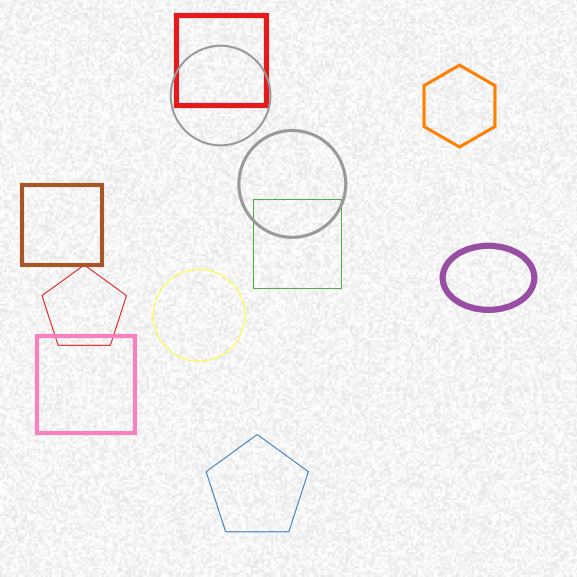[{"shape": "pentagon", "thickness": 0.5, "radius": 0.38, "center": [0.146, 0.463]}, {"shape": "square", "thickness": 2.5, "radius": 0.39, "center": [0.382, 0.895]}, {"shape": "pentagon", "thickness": 0.5, "radius": 0.47, "center": [0.445, 0.154]}, {"shape": "square", "thickness": 0.5, "radius": 0.38, "center": [0.514, 0.577]}, {"shape": "oval", "thickness": 3, "radius": 0.4, "center": [0.846, 0.518]}, {"shape": "hexagon", "thickness": 1.5, "radius": 0.35, "center": [0.796, 0.815]}, {"shape": "circle", "thickness": 0.5, "radius": 0.4, "center": [0.345, 0.453]}, {"shape": "square", "thickness": 2, "radius": 0.34, "center": [0.107, 0.61]}, {"shape": "square", "thickness": 2, "radius": 0.42, "center": [0.149, 0.333]}, {"shape": "circle", "thickness": 1.5, "radius": 0.46, "center": [0.506, 0.681]}, {"shape": "circle", "thickness": 1, "radius": 0.43, "center": [0.382, 0.834]}]